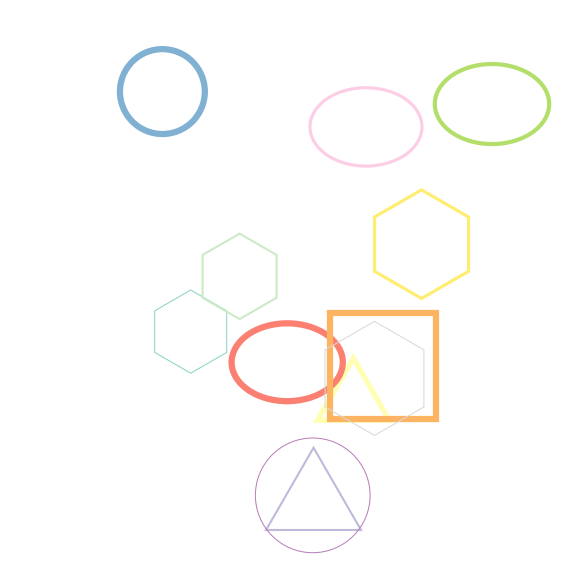[{"shape": "hexagon", "thickness": 0.5, "radius": 0.36, "center": [0.33, 0.425]}, {"shape": "triangle", "thickness": 2.5, "radius": 0.36, "center": [0.612, 0.307]}, {"shape": "triangle", "thickness": 1, "radius": 0.47, "center": [0.543, 0.129]}, {"shape": "oval", "thickness": 3, "radius": 0.48, "center": [0.497, 0.372]}, {"shape": "circle", "thickness": 3, "radius": 0.37, "center": [0.281, 0.841]}, {"shape": "square", "thickness": 3, "radius": 0.46, "center": [0.664, 0.366]}, {"shape": "oval", "thickness": 2, "radius": 0.5, "center": [0.852, 0.819]}, {"shape": "oval", "thickness": 1.5, "radius": 0.48, "center": [0.634, 0.779]}, {"shape": "hexagon", "thickness": 0.5, "radius": 0.49, "center": [0.648, 0.344]}, {"shape": "circle", "thickness": 0.5, "radius": 0.5, "center": [0.542, 0.141]}, {"shape": "hexagon", "thickness": 1, "radius": 0.37, "center": [0.415, 0.521]}, {"shape": "hexagon", "thickness": 1.5, "radius": 0.47, "center": [0.73, 0.576]}]